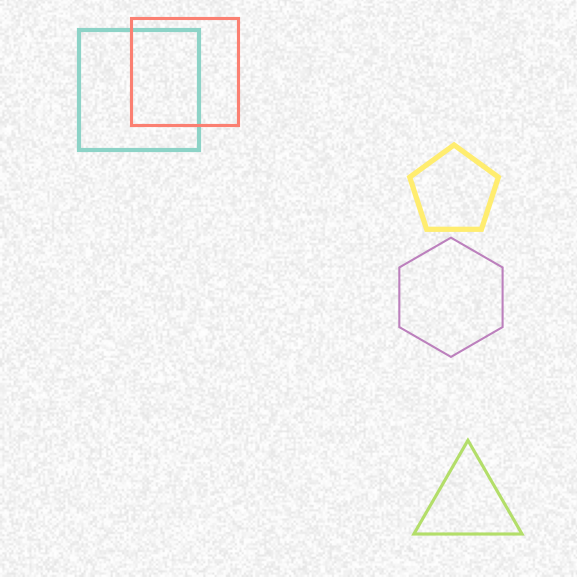[{"shape": "square", "thickness": 2, "radius": 0.52, "center": [0.241, 0.844]}, {"shape": "square", "thickness": 1.5, "radius": 0.46, "center": [0.319, 0.875]}, {"shape": "triangle", "thickness": 1.5, "radius": 0.54, "center": [0.81, 0.129]}, {"shape": "hexagon", "thickness": 1, "radius": 0.52, "center": [0.781, 0.484]}, {"shape": "pentagon", "thickness": 2.5, "radius": 0.4, "center": [0.786, 0.667]}]